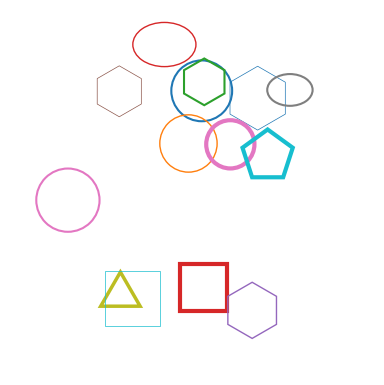[{"shape": "circle", "thickness": 1.5, "radius": 0.39, "center": [0.524, 0.764]}, {"shape": "hexagon", "thickness": 0.5, "radius": 0.41, "center": [0.669, 0.745]}, {"shape": "circle", "thickness": 1, "radius": 0.37, "center": [0.49, 0.627]}, {"shape": "hexagon", "thickness": 1.5, "radius": 0.3, "center": [0.531, 0.787]}, {"shape": "oval", "thickness": 1, "radius": 0.41, "center": [0.427, 0.884]}, {"shape": "square", "thickness": 3, "radius": 0.3, "center": [0.529, 0.253]}, {"shape": "hexagon", "thickness": 1, "radius": 0.36, "center": [0.655, 0.194]}, {"shape": "hexagon", "thickness": 0.5, "radius": 0.33, "center": [0.31, 0.763]}, {"shape": "circle", "thickness": 3, "radius": 0.31, "center": [0.598, 0.625]}, {"shape": "circle", "thickness": 1.5, "radius": 0.41, "center": [0.176, 0.48]}, {"shape": "oval", "thickness": 1.5, "radius": 0.29, "center": [0.753, 0.766]}, {"shape": "triangle", "thickness": 2.5, "radius": 0.3, "center": [0.313, 0.234]}, {"shape": "pentagon", "thickness": 3, "radius": 0.34, "center": [0.695, 0.595]}, {"shape": "square", "thickness": 0.5, "radius": 0.35, "center": [0.345, 0.225]}]